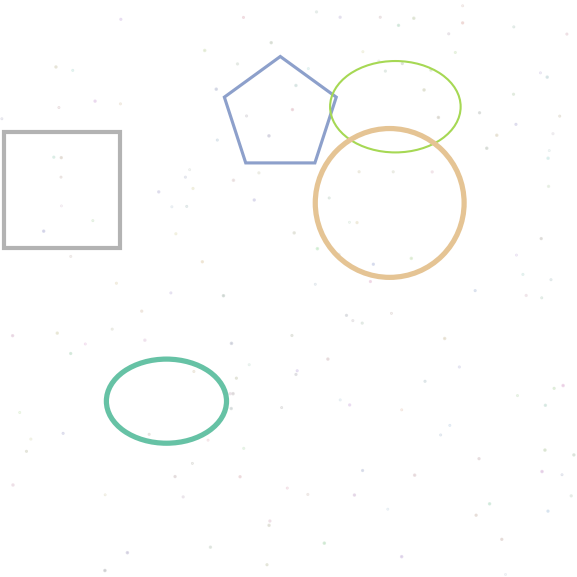[{"shape": "oval", "thickness": 2.5, "radius": 0.52, "center": [0.288, 0.304]}, {"shape": "pentagon", "thickness": 1.5, "radius": 0.51, "center": [0.485, 0.799]}, {"shape": "oval", "thickness": 1, "radius": 0.57, "center": [0.685, 0.814]}, {"shape": "circle", "thickness": 2.5, "radius": 0.64, "center": [0.675, 0.648]}, {"shape": "square", "thickness": 2, "radius": 0.5, "center": [0.107, 0.67]}]